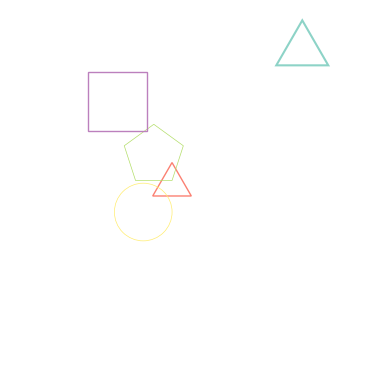[{"shape": "triangle", "thickness": 1.5, "radius": 0.39, "center": [0.785, 0.869]}, {"shape": "triangle", "thickness": 1, "radius": 0.29, "center": [0.447, 0.52]}, {"shape": "pentagon", "thickness": 0.5, "radius": 0.4, "center": [0.399, 0.596]}, {"shape": "square", "thickness": 1, "radius": 0.38, "center": [0.306, 0.736]}, {"shape": "circle", "thickness": 0.5, "radius": 0.37, "center": [0.372, 0.449]}]